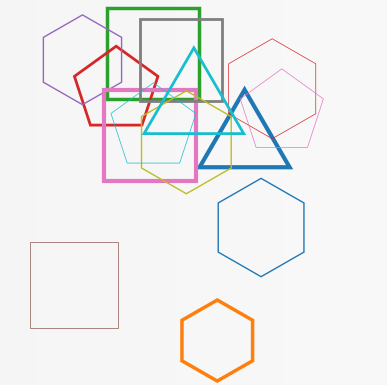[{"shape": "triangle", "thickness": 3, "radius": 0.67, "center": [0.631, 0.633]}, {"shape": "hexagon", "thickness": 1, "radius": 0.64, "center": [0.674, 0.409]}, {"shape": "hexagon", "thickness": 2.5, "radius": 0.53, "center": [0.561, 0.116]}, {"shape": "square", "thickness": 2.5, "radius": 0.59, "center": [0.394, 0.861]}, {"shape": "hexagon", "thickness": 0.5, "radius": 0.65, "center": [0.702, 0.77]}, {"shape": "pentagon", "thickness": 2, "radius": 0.57, "center": [0.3, 0.767]}, {"shape": "hexagon", "thickness": 1, "radius": 0.58, "center": [0.213, 0.845]}, {"shape": "square", "thickness": 0.5, "radius": 0.56, "center": [0.191, 0.26]}, {"shape": "pentagon", "thickness": 0.5, "radius": 0.56, "center": [0.727, 0.708]}, {"shape": "square", "thickness": 3, "radius": 0.59, "center": [0.387, 0.648]}, {"shape": "square", "thickness": 2, "radius": 0.53, "center": [0.467, 0.843]}, {"shape": "hexagon", "thickness": 1, "radius": 0.67, "center": [0.481, 0.63]}, {"shape": "pentagon", "thickness": 0.5, "radius": 0.58, "center": [0.396, 0.67]}, {"shape": "triangle", "thickness": 2, "radius": 0.74, "center": [0.5, 0.727]}]